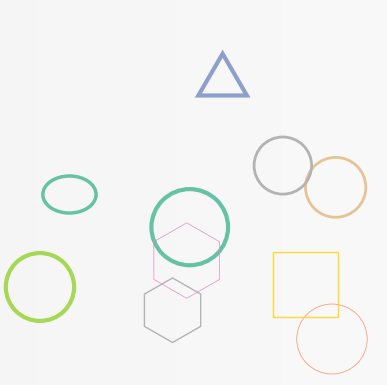[{"shape": "oval", "thickness": 2.5, "radius": 0.34, "center": [0.179, 0.495]}, {"shape": "circle", "thickness": 3, "radius": 0.49, "center": [0.49, 0.41]}, {"shape": "circle", "thickness": 0.5, "radius": 0.45, "center": [0.857, 0.119]}, {"shape": "triangle", "thickness": 3, "radius": 0.36, "center": [0.575, 0.788]}, {"shape": "hexagon", "thickness": 0.5, "radius": 0.49, "center": [0.482, 0.323]}, {"shape": "circle", "thickness": 3, "radius": 0.44, "center": [0.103, 0.255]}, {"shape": "square", "thickness": 1, "radius": 0.42, "center": [0.788, 0.261]}, {"shape": "circle", "thickness": 2, "radius": 0.39, "center": [0.866, 0.513]}, {"shape": "hexagon", "thickness": 1, "radius": 0.42, "center": [0.445, 0.194]}, {"shape": "circle", "thickness": 2, "radius": 0.37, "center": [0.73, 0.57]}]